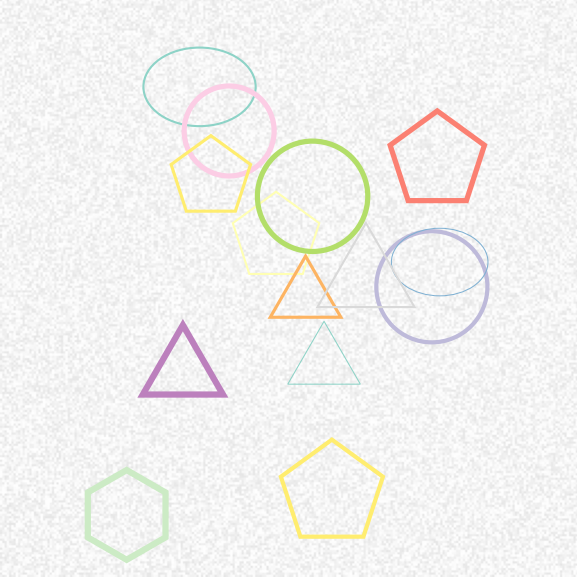[{"shape": "oval", "thickness": 1, "radius": 0.49, "center": [0.346, 0.849]}, {"shape": "triangle", "thickness": 0.5, "radius": 0.36, "center": [0.561, 0.37]}, {"shape": "pentagon", "thickness": 1, "radius": 0.39, "center": [0.478, 0.588]}, {"shape": "circle", "thickness": 2, "radius": 0.48, "center": [0.748, 0.503]}, {"shape": "pentagon", "thickness": 2.5, "radius": 0.43, "center": [0.757, 0.721]}, {"shape": "oval", "thickness": 0.5, "radius": 0.42, "center": [0.761, 0.545]}, {"shape": "triangle", "thickness": 1.5, "radius": 0.35, "center": [0.529, 0.485]}, {"shape": "circle", "thickness": 2.5, "radius": 0.48, "center": [0.541, 0.659]}, {"shape": "circle", "thickness": 2.5, "radius": 0.39, "center": [0.397, 0.772]}, {"shape": "triangle", "thickness": 1, "radius": 0.48, "center": [0.634, 0.516]}, {"shape": "triangle", "thickness": 3, "radius": 0.4, "center": [0.317, 0.356]}, {"shape": "hexagon", "thickness": 3, "radius": 0.39, "center": [0.219, 0.108]}, {"shape": "pentagon", "thickness": 1.5, "radius": 0.36, "center": [0.365, 0.692]}, {"shape": "pentagon", "thickness": 2, "radius": 0.46, "center": [0.575, 0.145]}]